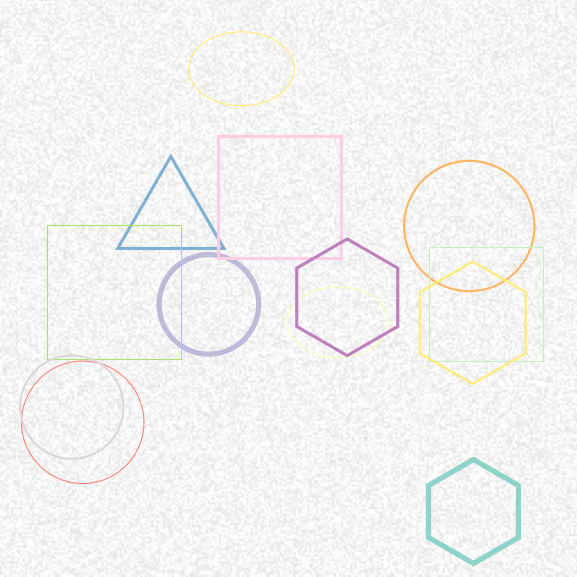[{"shape": "hexagon", "thickness": 2.5, "radius": 0.45, "center": [0.82, 0.113]}, {"shape": "oval", "thickness": 0.5, "radius": 0.44, "center": [0.585, 0.441]}, {"shape": "circle", "thickness": 2.5, "radius": 0.43, "center": [0.362, 0.472]}, {"shape": "circle", "thickness": 0.5, "radius": 0.53, "center": [0.143, 0.268]}, {"shape": "triangle", "thickness": 1.5, "radius": 0.53, "center": [0.296, 0.622]}, {"shape": "circle", "thickness": 1, "radius": 0.56, "center": [0.813, 0.608]}, {"shape": "square", "thickness": 0.5, "radius": 0.58, "center": [0.197, 0.494]}, {"shape": "square", "thickness": 1.5, "radius": 0.53, "center": [0.484, 0.658]}, {"shape": "circle", "thickness": 1, "radius": 0.45, "center": [0.124, 0.294]}, {"shape": "hexagon", "thickness": 1.5, "radius": 0.5, "center": [0.601, 0.484]}, {"shape": "square", "thickness": 0.5, "radius": 0.49, "center": [0.841, 0.473]}, {"shape": "hexagon", "thickness": 1, "radius": 0.53, "center": [0.819, 0.44]}, {"shape": "oval", "thickness": 0.5, "radius": 0.46, "center": [0.418, 0.88]}]